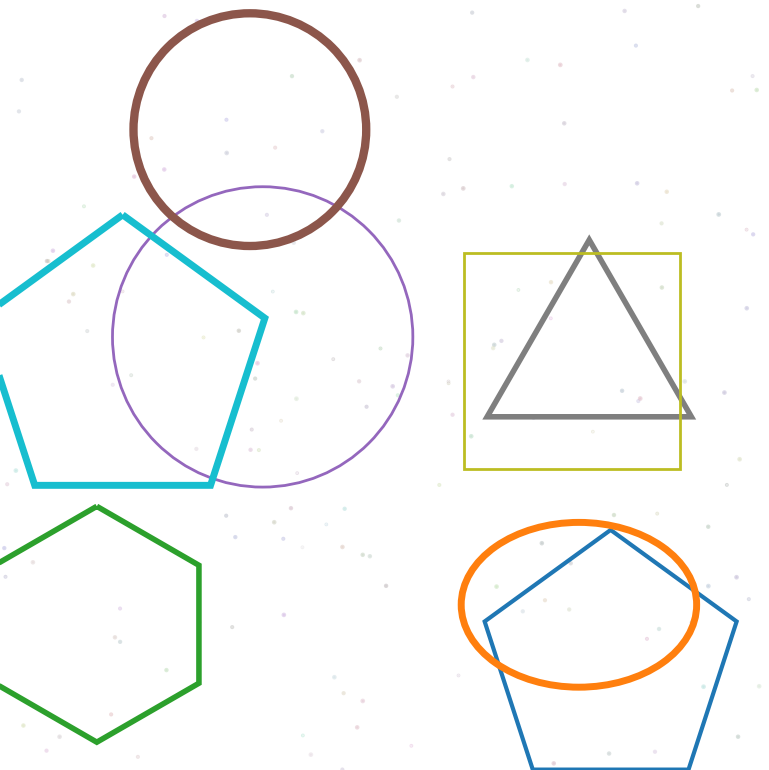[{"shape": "pentagon", "thickness": 1.5, "radius": 0.86, "center": [0.793, 0.14]}, {"shape": "oval", "thickness": 2.5, "radius": 0.76, "center": [0.752, 0.215]}, {"shape": "hexagon", "thickness": 2, "radius": 0.77, "center": [0.126, 0.189]}, {"shape": "circle", "thickness": 1, "radius": 0.98, "center": [0.341, 0.562]}, {"shape": "circle", "thickness": 3, "radius": 0.76, "center": [0.324, 0.832]}, {"shape": "triangle", "thickness": 2, "radius": 0.77, "center": [0.765, 0.535]}, {"shape": "square", "thickness": 1, "radius": 0.7, "center": [0.743, 0.531]}, {"shape": "pentagon", "thickness": 2.5, "radius": 0.97, "center": [0.159, 0.527]}]